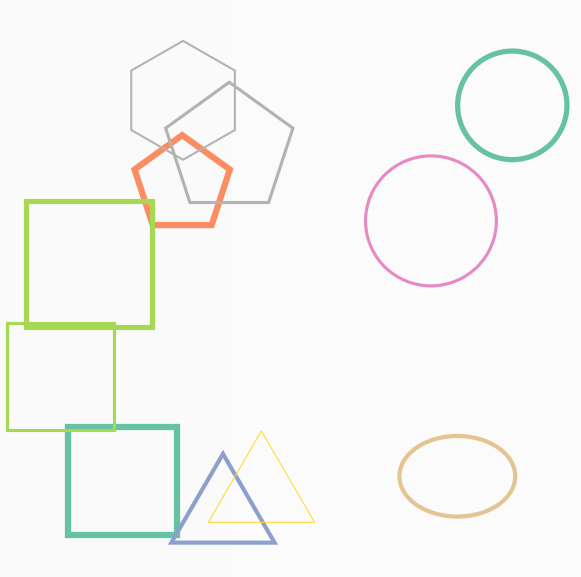[{"shape": "square", "thickness": 3, "radius": 0.47, "center": [0.21, 0.166]}, {"shape": "circle", "thickness": 2.5, "radius": 0.47, "center": [0.881, 0.817]}, {"shape": "pentagon", "thickness": 3, "radius": 0.43, "center": [0.313, 0.679]}, {"shape": "triangle", "thickness": 2, "radius": 0.51, "center": [0.384, 0.111]}, {"shape": "circle", "thickness": 1.5, "radius": 0.56, "center": [0.741, 0.617]}, {"shape": "square", "thickness": 2.5, "radius": 0.54, "center": [0.153, 0.542]}, {"shape": "square", "thickness": 1.5, "radius": 0.46, "center": [0.104, 0.348]}, {"shape": "triangle", "thickness": 0.5, "radius": 0.53, "center": [0.45, 0.147]}, {"shape": "oval", "thickness": 2, "radius": 0.5, "center": [0.787, 0.174]}, {"shape": "hexagon", "thickness": 1, "radius": 0.51, "center": [0.315, 0.825]}, {"shape": "pentagon", "thickness": 1.5, "radius": 0.58, "center": [0.394, 0.742]}]